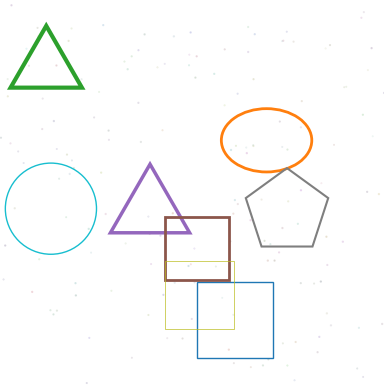[{"shape": "square", "thickness": 1, "radius": 0.49, "center": [0.61, 0.168]}, {"shape": "oval", "thickness": 2, "radius": 0.59, "center": [0.692, 0.636]}, {"shape": "triangle", "thickness": 3, "radius": 0.53, "center": [0.12, 0.826]}, {"shape": "triangle", "thickness": 2.5, "radius": 0.59, "center": [0.39, 0.455]}, {"shape": "square", "thickness": 2, "radius": 0.41, "center": [0.512, 0.355]}, {"shape": "pentagon", "thickness": 1.5, "radius": 0.56, "center": [0.745, 0.451]}, {"shape": "square", "thickness": 0.5, "radius": 0.45, "center": [0.519, 0.234]}, {"shape": "circle", "thickness": 1, "radius": 0.59, "center": [0.132, 0.458]}]